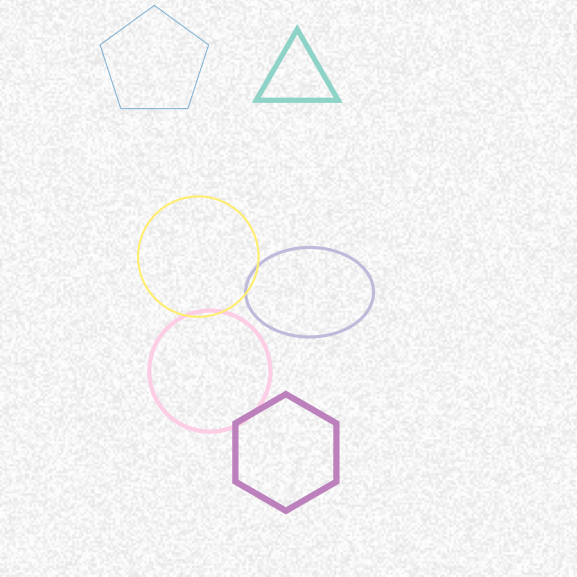[{"shape": "triangle", "thickness": 2.5, "radius": 0.41, "center": [0.515, 0.867]}, {"shape": "oval", "thickness": 1.5, "radius": 0.55, "center": [0.536, 0.493]}, {"shape": "pentagon", "thickness": 0.5, "radius": 0.49, "center": [0.267, 0.891]}, {"shape": "circle", "thickness": 2, "radius": 0.52, "center": [0.363, 0.356]}, {"shape": "hexagon", "thickness": 3, "radius": 0.51, "center": [0.495, 0.216]}, {"shape": "circle", "thickness": 1, "radius": 0.52, "center": [0.343, 0.555]}]